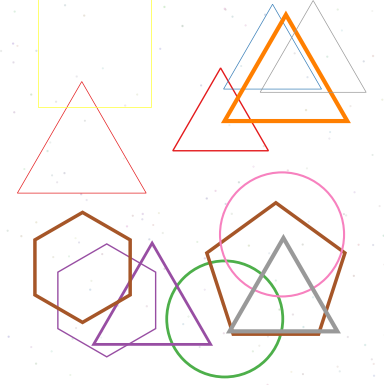[{"shape": "triangle", "thickness": 1, "radius": 0.72, "center": [0.573, 0.68]}, {"shape": "triangle", "thickness": 0.5, "radius": 0.97, "center": [0.212, 0.595]}, {"shape": "triangle", "thickness": 0.5, "radius": 0.73, "center": [0.708, 0.842]}, {"shape": "circle", "thickness": 2, "radius": 0.75, "center": [0.584, 0.172]}, {"shape": "triangle", "thickness": 2, "radius": 0.88, "center": [0.395, 0.193]}, {"shape": "hexagon", "thickness": 1, "radius": 0.73, "center": [0.277, 0.22]}, {"shape": "triangle", "thickness": 3, "radius": 0.92, "center": [0.743, 0.778]}, {"shape": "square", "thickness": 0.5, "radius": 0.73, "center": [0.246, 0.869]}, {"shape": "pentagon", "thickness": 2.5, "radius": 0.94, "center": [0.717, 0.285]}, {"shape": "hexagon", "thickness": 2.5, "radius": 0.71, "center": [0.214, 0.305]}, {"shape": "circle", "thickness": 1.5, "radius": 0.81, "center": [0.733, 0.391]}, {"shape": "triangle", "thickness": 0.5, "radius": 0.8, "center": [0.813, 0.84]}, {"shape": "triangle", "thickness": 3, "radius": 0.81, "center": [0.736, 0.22]}]